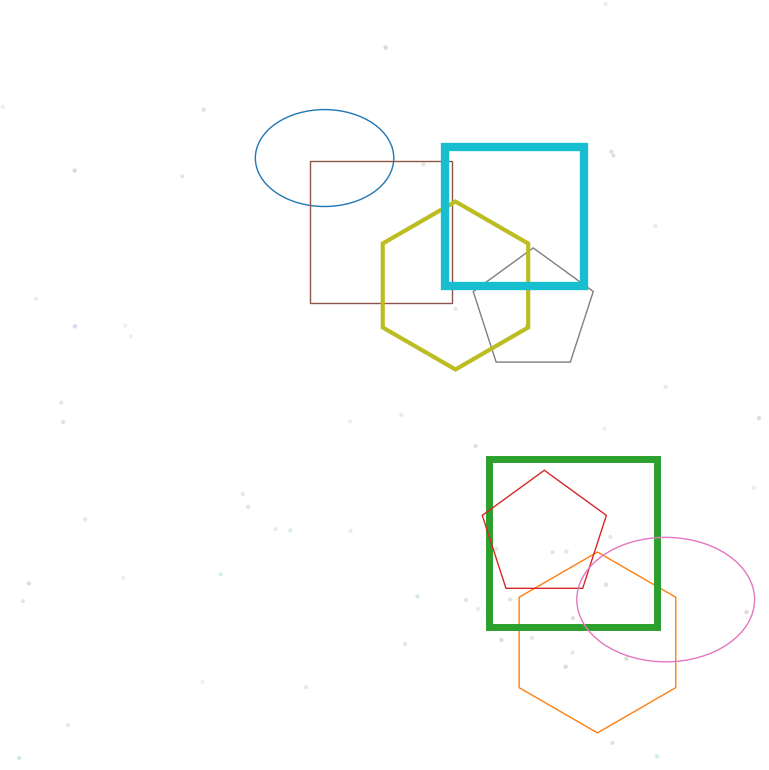[{"shape": "oval", "thickness": 0.5, "radius": 0.45, "center": [0.422, 0.795]}, {"shape": "hexagon", "thickness": 0.5, "radius": 0.59, "center": [0.776, 0.166]}, {"shape": "square", "thickness": 2.5, "radius": 0.54, "center": [0.744, 0.295]}, {"shape": "pentagon", "thickness": 0.5, "radius": 0.42, "center": [0.707, 0.304]}, {"shape": "square", "thickness": 0.5, "radius": 0.46, "center": [0.495, 0.699]}, {"shape": "oval", "thickness": 0.5, "radius": 0.58, "center": [0.865, 0.221]}, {"shape": "pentagon", "thickness": 0.5, "radius": 0.41, "center": [0.693, 0.596]}, {"shape": "hexagon", "thickness": 1.5, "radius": 0.55, "center": [0.592, 0.629]}, {"shape": "square", "thickness": 3, "radius": 0.45, "center": [0.668, 0.719]}]